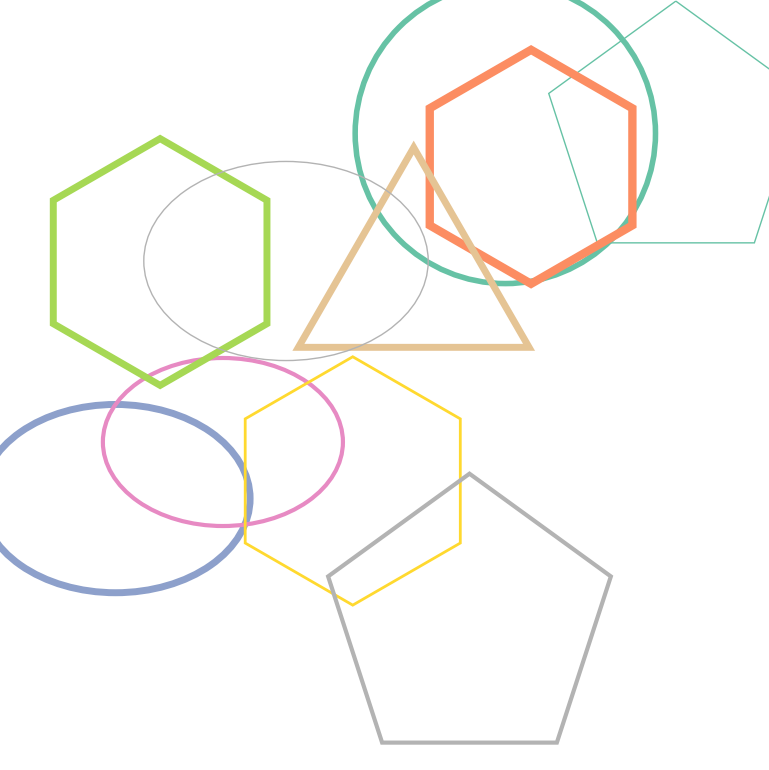[{"shape": "circle", "thickness": 2, "radius": 0.98, "center": [0.656, 0.827]}, {"shape": "pentagon", "thickness": 0.5, "radius": 0.87, "center": [0.878, 0.825]}, {"shape": "hexagon", "thickness": 3, "radius": 0.76, "center": [0.69, 0.783]}, {"shape": "oval", "thickness": 2.5, "radius": 0.87, "center": [0.15, 0.352]}, {"shape": "oval", "thickness": 1.5, "radius": 0.78, "center": [0.289, 0.426]}, {"shape": "hexagon", "thickness": 2.5, "radius": 0.8, "center": [0.208, 0.66]}, {"shape": "hexagon", "thickness": 1, "radius": 0.81, "center": [0.458, 0.375]}, {"shape": "triangle", "thickness": 2.5, "radius": 0.86, "center": [0.537, 0.635]}, {"shape": "pentagon", "thickness": 1.5, "radius": 0.97, "center": [0.61, 0.192]}, {"shape": "oval", "thickness": 0.5, "radius": 0.92, "center": [0.371, 0.661]}]